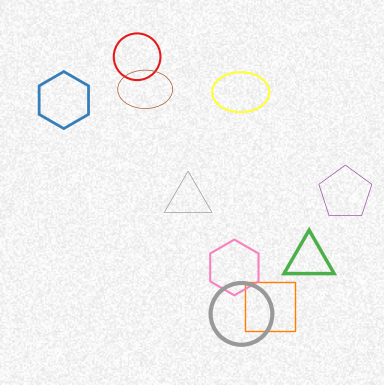[{"shape": "circle", "thickness": 1.5, "radius": 0.3, "center": [0.356, 0.853]}, {"shape": "hexagon", "thickness": 2, "radius": 0.37, "center": [0.166, 0.74]}, {"shape": "triangle", "thickness": 2.5, "radius": 0.38, "center": [0.803, 0.327]}, {"shape": "pentagon", "thickness": 0.5, "radius": 0.36, "center": [0.897, 0.499]}, {"shape": "square", "thickness": 1, "radius": 0.32, "center": [0.701, 0.205]}, {"shape": "oval", "thickness": 1.5, "radius": 0.37, "center": [0.625, 0.761]}, {"shape": "oval", "thickness": 0.5, "radius": 0.36, "center": [0.377, 0.768]}, {"shape": "hexagon", "thickness": 1.5, "radius": 0.36, "center": [0.609, 0.305]}, {"shape": "triangle", "thickness": 0.5, "radius": 0.36, "center": [0.489, 0.484]}, {"shape": "circle", "thickness": 3, "radius": 0.4, "center": [0.627, 0.185]}]